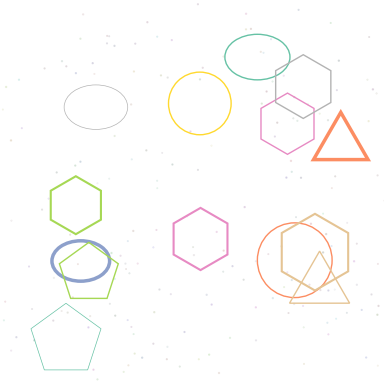[{"shape": "pentagon", "thickness": 0.5, "radius": 0.48, "center": [0.171, 0.117]}, {"shape": "oval", "thickness": 1, "radius": 0.42, "center": [0.669, 0.852]}, {"shape": "circle", "thickness": 1, "radius": 0.49, "center": [0.766, 0.324]}, {"shape": "triangle", "thickness": 2.5, "radius": 0.41, "center": [0.885, 0.626]}, {"shape": "oval", "thickness": 2.5, "radius": 0.37, "center": [0.21, 0.322]}, {"shape": "hexagon", "thickness": 1, "radius": 0.4, "center": [0.747, 0.679]}, {"shape": "hexagon", "thickness": 1.5, "radius": 0.4, "center": [0.521, 0.379]}, {"shape": "pentagon", "thickness": 1, "radius": 0.4, "center": [0.231, 0.29]}, {"shape": "hexagon", "thickness": 1.5, "radius": 0.38, "center": [0.197, 0.467]}, {"shape": "circle", "thickness": 1, "radius": 0.41, "center": [0.519, 0.731]}, {"shape": "triangle", "thickness": 1, "radius": 0.45, "center": [0.83, 0.258]}, {"shape": "hexagon", "thickness": 1.5, "radius": 0.5, "center": [0.818, 0.345]}, {"shape": "oval", "thickness": 0.5, "radius": 0.41, "center": [0.249, 0.722]}, {"shape": "hexagon", "thickness": 1, "radius": 0.41, "center": [0.788, 0.775]}]